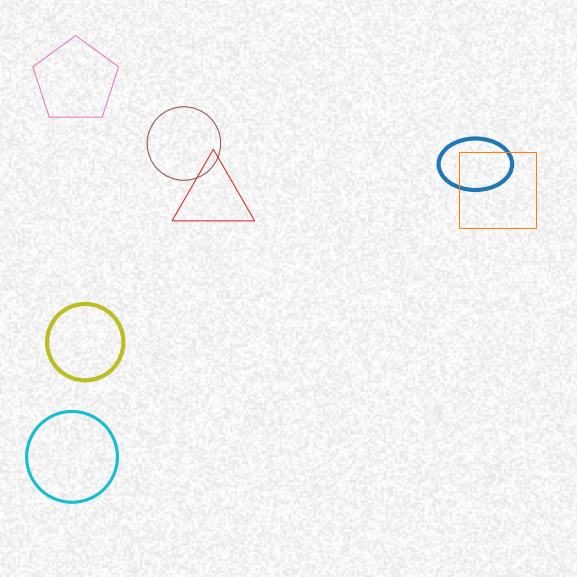[{"shape": "oval", "thickness": 2, "radius": 0.32, "center": [0.823, 0.715]}, {"shape": "square", "thickness": 0.5, "radius": 0.33, "center": [0.861, 0.67]}, {"shape": "triangle", "thickness": 0.5, "radius": 0.41, "center": [0.369, 0.658]}, {"shape": "circle", "thickness": 0.5, "radius": 0.32, "center": [0.318, 0.751]}, {"shape": "pentagon", "thickness": 0.5, "radius": 0.39, "center": [0.131, 0.859]}, {"shape": "circle", "thickness": 2, "radius": 0.33, "center": [0.148, 0.407]}, {"shape": "circle", "thickness": 1.5, "radius": 0.39, "center": [0.125, 0.208]}]